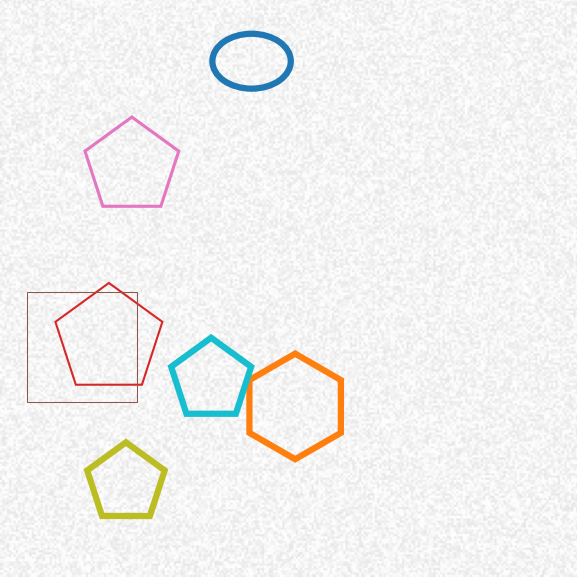[{"shape": "oval", "thickness": 3, "radius": 0.34, "center": [0.436, 0.893]}, {"shape": "hexagon", "thickness": 3, "radius": 0.46, "center": [0.511, 0.295]}, {"shape": "pentagon", "thickness": 1, "radius": 0.49, "center": [0.189, 0.412]}, {"shape": "square", "thickness": 0.5, "radius": 0.48, "center": [0.141, 0.399]}, {"shape": "pentagon", "thickness": 1.5, "radius": 0.43, "center": [0.228, 0.711]}, {"shape": "pentagon", "thickness": 3, "radius": 0.35, "center": [0.218, 0.163]}, {"shape": "pentagon", "thickness": 3, "radius": 0.36, "center": [0.366, 0.342]}]